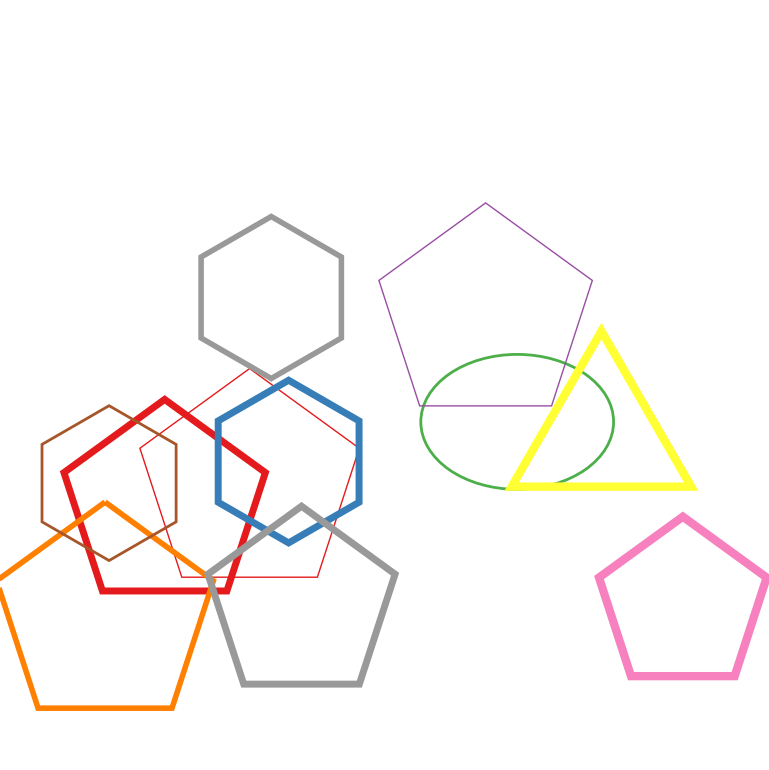[{"shape": "pentagon", "thickness": 0.5, "radius": 0.75, "center": [0.324, 0.372]}, {"shape": "pentagon", "thickness": 2.5, "radius": 0.69, "center": [0.214, 0.344]}, {"shape": "hexagon", "thickness": 2.5, "radius": 0.53, "center": [0.375, 0.401]}, {"shape": "oval", "thickness": 1, "radius": 0.63, "center": [0.672, 0.452]}, {"shape": "pentagon", "thickness": 0.5, "radius": 0.73, "center": [0.631, 0.591]}, {"shape": "pentagon", "thickness": 2, "radius": 0.74, "center": [0.136, 0.2]}, {"shape": "triangle", "thickness": 3, "radius": 0.67, "center": [0.781, 0.435]}, {"shape": "hexagon", "thickness": 1, "radius": 0.5, "center": [0.142, 0.373]}, {"shape": "pentagon", "thickness": 3, "radius": 0.57, "center": [0.887, 0.215]}, {"shape": "hexagon", "thickness": 2, "radius": 0.53, "center": [0.352, 0.614]}, {"shape": "pentagon", "thickness": 2.5, "radius": 0.64, "center": [0.392, 0.215]}]